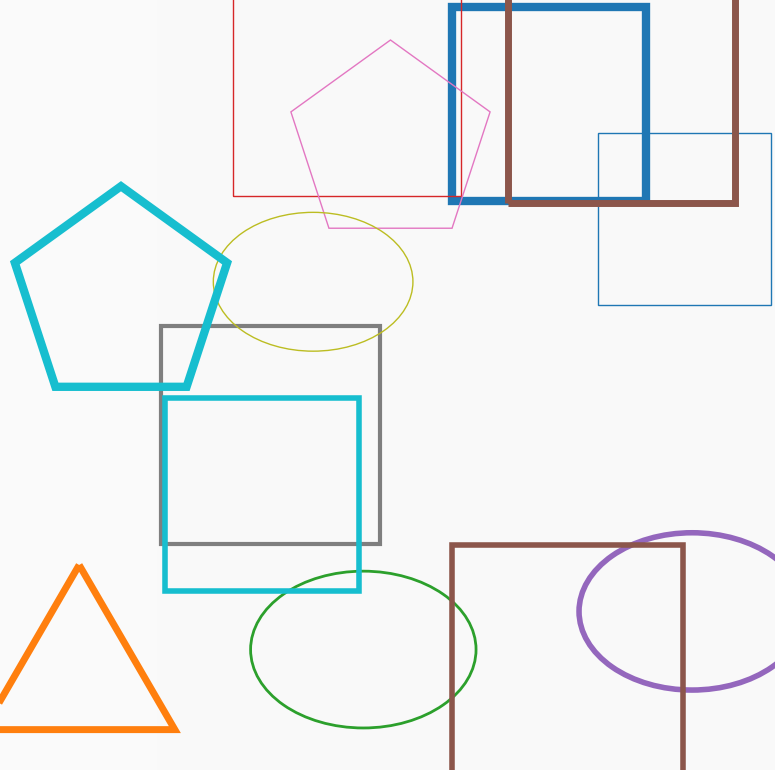[{"shape": "square", "thickness": 3, "radius": 0.63, "center": [0.709, 0.865]}, {"shape": "square", "thickness": 0.5, "radius": 0.56, "center": [0.884, 0.715]}, {"shape": "triangle", "thickness": 2.5, "radius": 0.71, "center": [0.102, 0.124]}, {"shape": "oval", "thickness": 1, "radius": 0.73, "center": [0.469, 0.156]}, {"shape": "square", "thickness": 0.5, "radius": 0.74, "center": [0.447, 0.893]}, {"shape": "oval", "thickness": 2, "radius": 0.73, "center": [0.893, 0.206]}, {"shape": "square", "thickness": 2.5, "radius": 0.73, "center": [0.802, 0.883]}, {"shape": "square", "thickness": 2, "radius": 0.74, "center": [0.732, 0.143]}, {"shape": "pentagon", "thickness": 0.5, "radius": 0.68, "center": [0.504, 0.813]}, {"shape": "square", "thickness": 1.5, "radius": 0.71, "center": [0.349, 0.435]}, {"shape": "oval", "thickness": 0.5, "radius": 0.64, "center": [0.404, 0.634]}, {"shape": "square", "thickness": 2, "radius": 0.63, "center": [0.338, 0.358]}, {"shape": "pentagon", "thickness": 3, "radius": 0.72, "center": [0.156, 0.614]}]